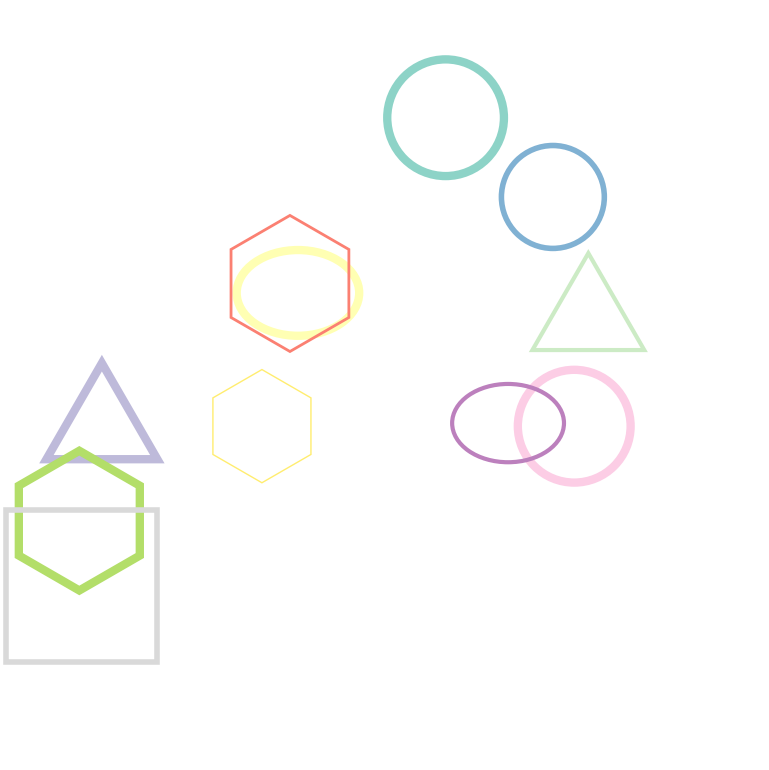[{"shape": "circle", "thickness": 3, "radius": 0.38, "center": [0.579, 0.847]}, {"shape": "oval", "thickness": 3, "radius": 0.4, "center": [0.387, 0.62]}, {"shape": "triangle", "thickness": 3, "radius": 0.42, "center": [0.132, 0.445]}, {"shape": "hexagon", "thickness": 1, "radius": 0.44, "center": [0.377, 0.632]}, {"shape": "circle", "thickness": 2, "radius": 0.33, "center": [0.718, 0.744]}, {"shape": "hexagon", "thickness": 3, "radius": 0.45, "center": [0.103, 0.324]}, {"shape": "circle", "thickness": 3, "radius": 0.37, "center": [0.746, 0.446]}, {"shape": "square", "thickness": 2, "radius": 0.49, "center": [0.106, 0.239]}, {"shape": "oval", "thickness": 1.5, "radius": 0.36, "center": [0.66, 0.451]}, {"shape": "triangle", "thickness": 1.5, "radius": 0.42, "center": [0.764, 0.587]}, {"shape": "hexagon", "thickness": 0.5, "radius": 0.37, "center": [0.34, 0.447]}]